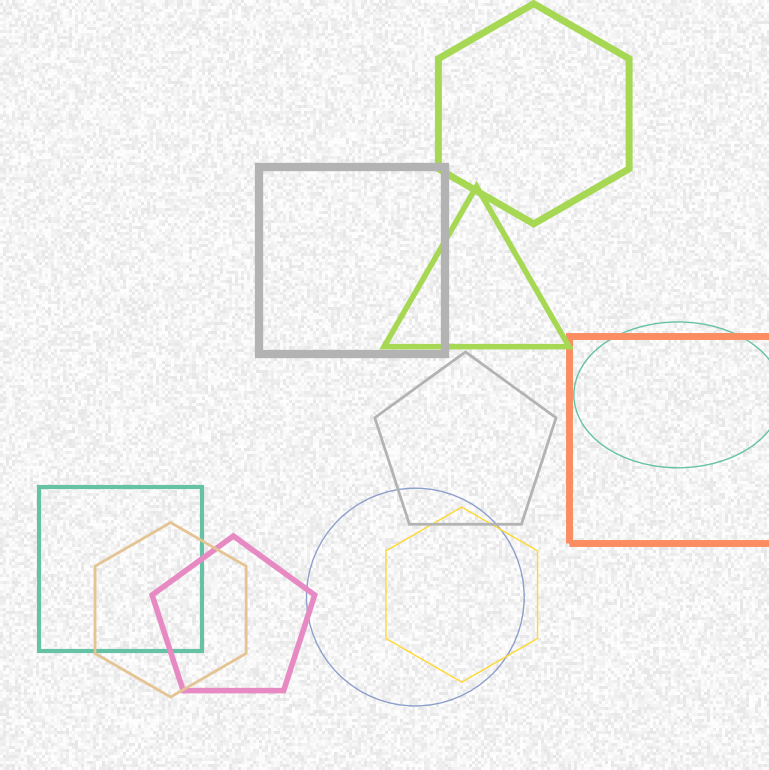[{"shape": "square", "thickness": 1.5, "radius": 0.53, "center": [0.157, 0.261]}, {"shape": "oval", "thickness": 0.5, "radius": 0.68, "center": [0.881, 0.487]}, {"shape": "square", "thickness": 2.5, "radius": 0.67, "center": [0.873, 0.43]}, {"shape": "circle", "thickness": 0.5, "radius": 0.71, "center": [0.539, 0.225]}, {"shape": "pentagon", "thickness": 2, "radius": 0.56, "center": [0.303, 0.193]}, {"shape": "triangle", "thickness": 2, "radius": 0.69, "center": [0.619, 0.619]}, {"shape": "hexagon", "thickness": 2.5, "radius": 0.71, "center": [0.693, 0.852]}, {"shape": "hexagon", "thickness": 0.5, "radius": 0.57, "center": [0.6, 0.228]}, {"shape": "hexagon", "thickness": 1, "radius": 0.57, "center": [0.222, 0.208]}, {"shape": "pentagon", "thickness": 1, "radius": 0.62, "center": [0.604, 0.419]}, {"shape": "square", "thickness": 3, "radius": 0.61, "center": [0.457, 0.662]}]